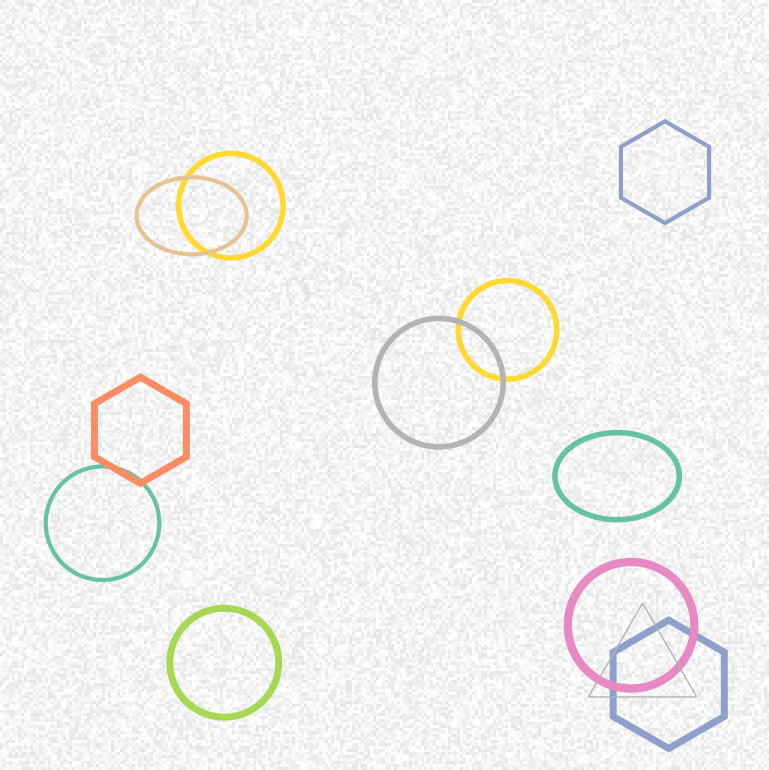[{"shape": "oval", "thickness": 2, "radius": 0.4, "center": [0.801, 0.382]}, {"shape": "circle", "thickness": 1.5, "radius": 0.37, "center": [0.133, 0.32]}, {"shape": "hexagon", "thickness": 2.5, "radius": 0.34, "center": [0.182, 0.441]}, {"shape": "hexagon", "thickness": 2.5, "radius": 0.42, "center": [0.868, 0.111]}, {"shape": "hexagon", "thickness": 1.5, "radius": 0.33, "center": [0.864, 0.776]}, {"shape": "circle", "thickness": 3, "radius": 0.41, "center": [0.82, 0.188]}, {"shape": "circle", "thickness": 2.5, "radius": 0.35, "center": [0.291, 0.139]}, {"shape": "circle", "thickness": 2, "radius": 0.34, "center": [0.3, 0.733]}, {"shape": "circle", "thickness": 2, "radius": 0.32, "center": [0.659, 0.572]}, {"shape": "oval", "thickness": 1.5, "radius": 0.36, "center": [0.249, 0.72]}, {"shape": "triangle", "thickness": 0.5, "radius": 0.41, "center": [0.835, 0.135]}, {"shape": "circle", "thickness": 2, "radius": 0.42, "center": [0.57, 0.503]}]